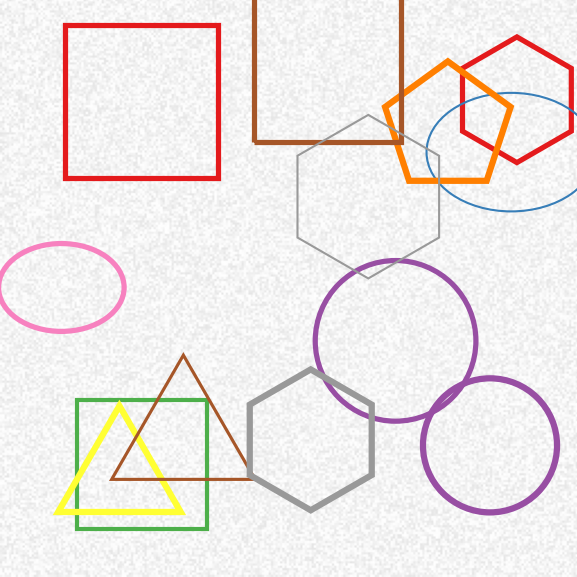[{"shape": "hexagon", "thickness": 2.5, "radius": 0.54, "center": [0.895, 0.826]}, {"shape": "square", "thickness": 2.5, "radius": 0.66, "center": [0.245, 0.824]}, {"shape": "oval", "thickness": 1, "radius": 0.73, "center": [0.885, 0.736]}, {"shape": "square", "thickness": 2, "radius": 0.56, "center": [0.246, 0.195]}, {"shape": "circle", "thickness": 2.5, "radius": 0.7, "center": [0.685, 0.409]}, {"shape": "circle", "thickness": 3, "radius": 0.58, "center": [0.849, 0.228]}, {"shape": "pentagon", "thickness": 3, "radius": 0.57, "center": [0.776, 0.779]}, {"shape": "triangle", "thickness": 3, "radius": 0.61, "center": [0.207, 0.174]}, {"shape": "triangle", "thickness": 1.5, "radius": 0.72, "center": [0.318, 0.241]}, {"shape": "square", "thickness": 2.5, "radius": 0.64, "center": [0.567, 0.881]}, {"shape": "oval", "thickness": 2.5, "radius": 0.54, "center": [0.106, 0.501]}, {"shape": "hexagon", "thickness": 1, "radius": 0.71, "center": [0.638, 0.659]}, {"shape": "hexagon", "thickness": 3, "radius": 0.61, "center": [0.538, 0.238]}]